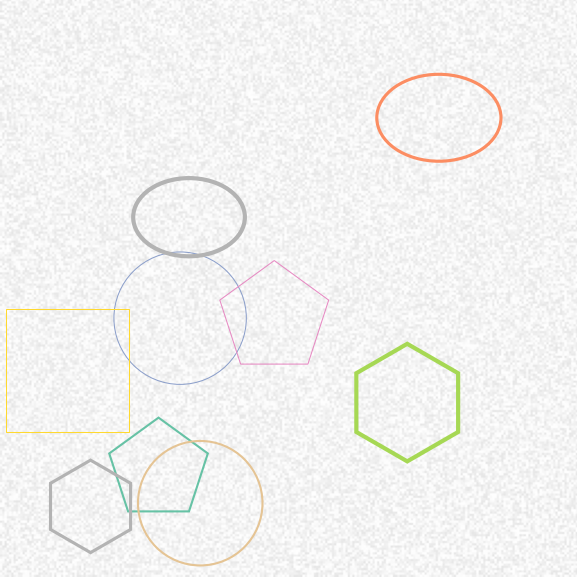[{"shape": "pentagon", "thickness": 1, "radius": 0.45, "center": [0.275, 0.186]}, {"shape": "oval", "thickness": 1.5, "radius": 0.54, "center": [0.76, 0.795]}, {"shape": "circle", "thickness": 0.5, "radius": 0.57, "center": [0.312, 0.448]}, {"shape": "pentagon", "thickness": 0.5, "radius": 0.5, "center": [0.475, 0.449]}, {"shape": "hexagon", "thickness": 2, "radius": 0.51, "center": [0.705, 0.302]}, {"shape": "square", "thickness": 0.5, "radius": 0.53, "center": [0.118, 0.358]}, {"shape": "circle", "thickness": 1, "radius": 0.54, "center": [0.347, 0.128]}, {"shape": "oval", "thickness": 2, "radius": 0.48, "center": [0.327, 0.623]}, {"shape": "hexagon", "thickness": 1.5, "radius": 0.4, "center": [0.157, 0.122]}]